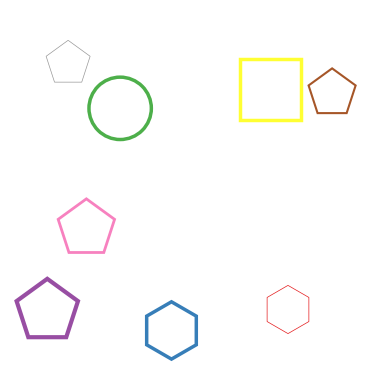[{"shape": "hexagon", "thickness": 0.5, "radius": 0.31, "center": [0.748, 0.196]}, {"shape": "hexagon", "thickness": 2.5, "radius": 0.37, "center": [0.445, 0.142]}, {"shape": "circle", "thickness": 2.5, "radius": 0.4, "center": [0.312, 0.719]}, {"shape": "pentagon", "thickness": 3, "radius": 0.42, "center": [0.123, 0.192]}, {"shape": "square", "thickness": 2.5, "radius": 0.4, "center": [0.702, 0.768]}, {"shape": "pentagon", "thickness": 1.5, "radius": 0.32, "center": [0.863, 0.758]}, {"shape": "pentagon", "thickness": 2, "radius": 0.38, "center": [0.224, 0.406]}, {"shape": "pentagon", "thickness": 0.5, "radius": 0.3, "center": [0.177, 0.835]}]